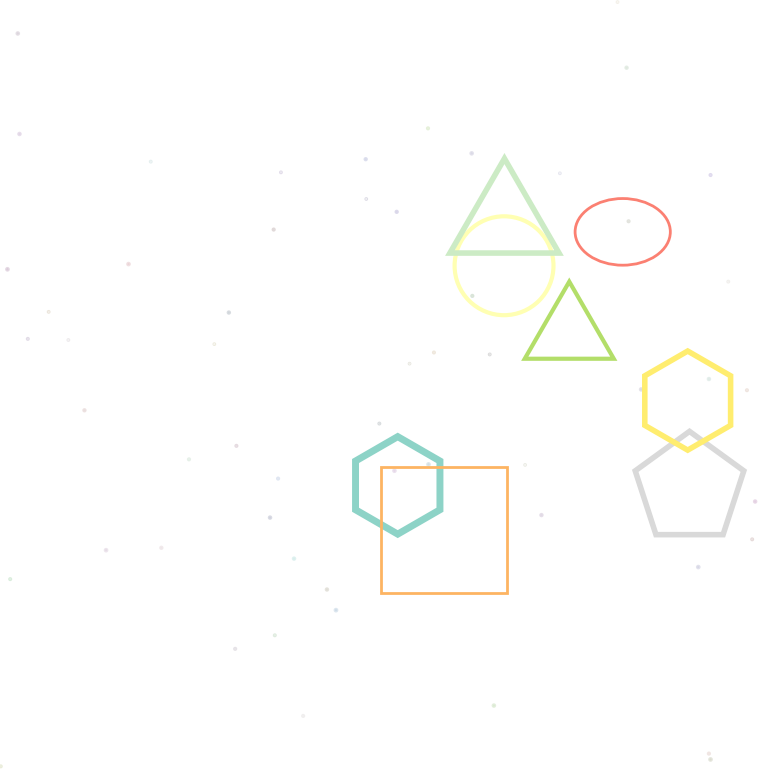[{"shape": "hexagon", "thickness": 2.5, "radius": 0.32, "center": [0.517, 0.37]}, {"shape": "circle", "thickness": 1.5, "radius": 0.32, "center": [0.655, 0.655]}, {"shape": "oval", "thickness": 1, "radius": 0.31, "center": [0.809, 0.699]}, {"shape": "square", "thickness": 1, "radius": 0.41, "center": [0.576, 0.312]}, {"shape": "triangle", "thickness": 1.5, "radius": 0.33, "center": [0.739, 0.567]}, {"shape": "pentagon", "thickness": 2, "radius": 0.37, "center": [0.895, 0.366]}, {"shape": "triangle", "thickness": 2, "radius": 0.41, "center": [0.655, 0.712]}, {"shape": "hexagon", "thickness": 2, "radius": 0.32, "center": [0.893, 0.48]}]